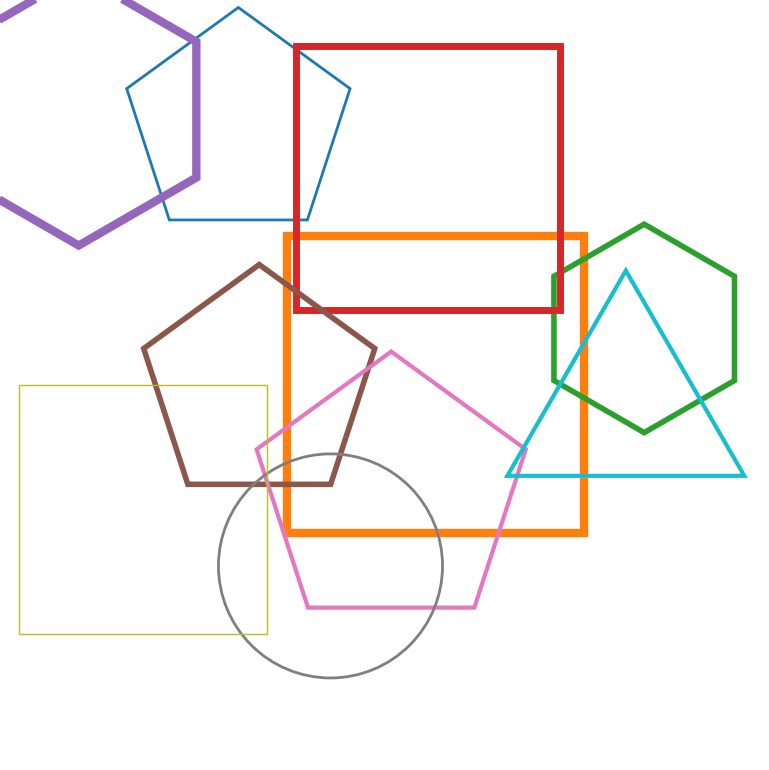[{"shape": "pentagon", "thickness": 1, "radius": 0.76, "center": [0.31, 0.838]}, {"shape": "square", "thickness": 3, "radius": 0.96, "center": [0.565, 0.5]}, {"shape": "hexagon", "thickness": 2, "radius": 0.68, "center": [0.837, 0.573]}, {"shape": "square", "thickness": 2.5, "radius": 0.86, "center": [0.556, 0.769]}, {"shape": "hexagon", "thickness": 3, "radius": 0.88, "center": [0.102, 0.858]}, {"shape": "pentagon", "thickness": 2, "radius": 0.79, "center": [0.337, 0.499]}, {"shape": "pentagon", "thickness": 1.5, "radius": 0.92, "center": [0.508, 0.36]}, {"shape": "circle", "thickness": 1, "radius": 0.73, "center": [0.429, 0.265]}, {"shape": "square", "thickness": 0.5, "radius": 0.81, "center": [0.185, 0.338]}, {"shape": "triangle", "thickness": 1.5, "radius": 0.89, "center": [0.813, 0.471]}]